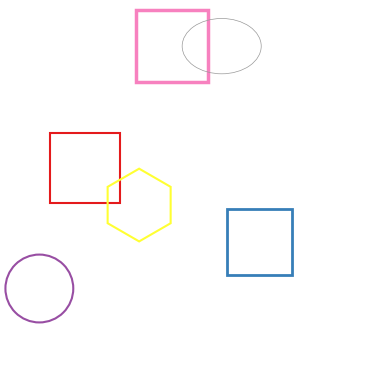[{"shape": "square", "thickness": 1.5, "radius": 0.46, "center": [0.221, 0.564]}, {"shape": "square", "thickness": 2, "radius": 0.42, "center": [0.674, 0.372]}, {"shape": "circle", "thickness": 1.5, "radius": 0.44, "center": [0.102, 0.251]}, {"shape": "hexagon", "thickness": 1.5, "radius": 0.47, "center": [0.361, 0.467]}, {"shape": "square", "thickness": 2.5, "radius": 0.47, "center": [0.446, 0.88]}, {"shape": "oval", "thickness": 0.5, "radius": 0.51, "center": [0.576, 0.88]}]